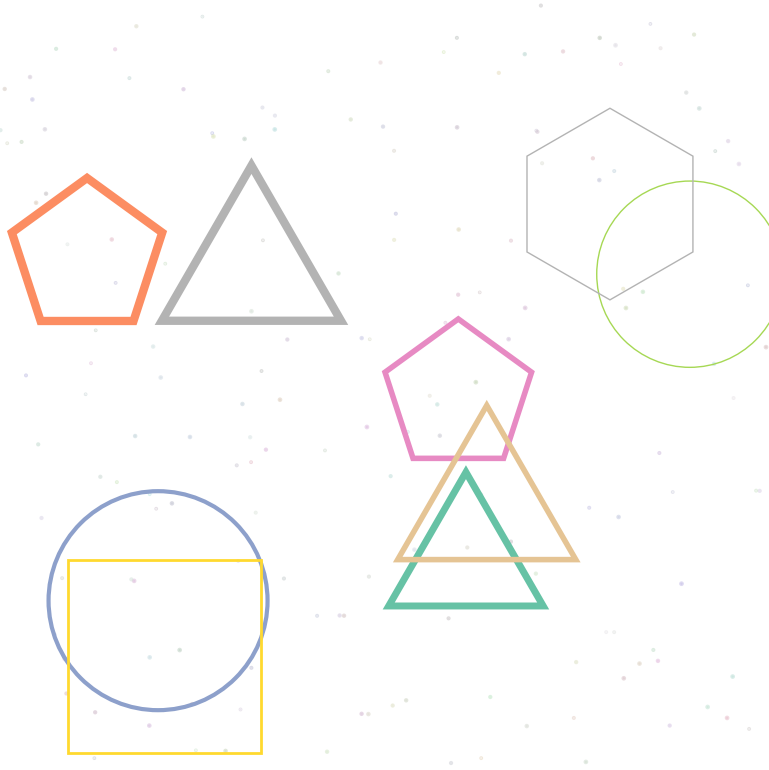[{"shape": "triangle", "thickness": 2.5, "radius": 0.58, "center": [0.605, 0.271]}, {"shape": "pentagon", "thickness": 3, "radius": 0.51, "center": [0.113, 0.666]}, {"shape": "circle", "thickness": 1.5, "radius": 0.71, "center": [0.205, 0.22]}, {"shape": "pentagon", "thickness": 2, "radius": 0.5, "center": [0.595, 0.486]}, {"shape": "circle", "thickness": 0.5, "radius": 0.6, "center": [0.896, 0.644]}, {"shape": "square", "thickness": 1, "radius": 0.63, "center": [0.214, 0.147]}, {"shape": "triangle", "thickness": 2, "radius": 0.67, "center": [0.632, 0.34]}, {"shape": "hexagon", "thickness": 0.5, "radius": 0.62, "center": [0.792, 0.735]}, {"shape": "triangle", "thickness": 3, "radius": 0.67, "center": [0.327, 0.651]}]